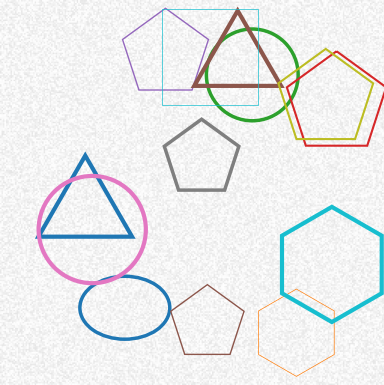[{"shape": "oval", "thickness": 2.5, "radius": 0.58, "center": [0.324, 0.201]}, {"shape": "triangle", "thickness": 3, "radius": 0.7, "center": [0.221, 0.455]}, {"shape": "hexagon", "thickness": 0.5, "radius": 0.57, "center": [0.77, 0.136]}, {"shape": "circle", "thickness": 2.5, "radius": 0.6, "center": [0.655, 0.805]}, {"shape": "pentagon", "thickness": 1.5, "radius": 0.68, "center": [0.874, 0.731]}, {"shape": "pentagon", "thickness": 1, "radius": 0.59, "center": [0.43, 0.861]}, {"shape": "pentagon", "thickness": 1, "radius": 0.5, "center": [0.539, 0.161]}, {"shape": "triangle", "thickness": 3, "radius": 0.65, "center": [0.617, 0.842]}, {"shape": "circle", "thickness": 3, "radius": 0.7, "center": [0.24, 0.404]}, {"shape": "pentagon", "thickness": 2.5, "radius": 0.51, "center": [0.524, 0.589]}, {"shape": "pentagon", "thickness": 1.5, "radius": 0.65, "center": [0.846, 0.743]}, {"shape": "square", "thickness": 0.5, "radius": 0.62, "center": [0.545, 0.852]}, {"shape": "hexagon", "thickness": 3, "radius": 0.75, "center": [0.862, 0.313]}]